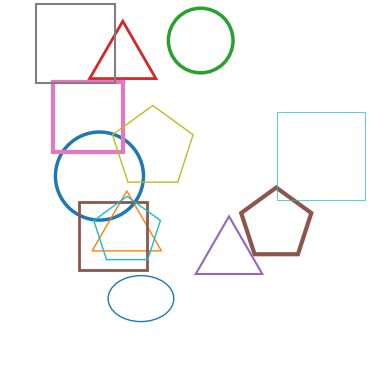[{"shape": "oval", "thickness": 1, "radius": 0.43, "center": [0.366, 0.224]}, {"shape": "circle", "thickness": 2.5, "radius": 0.57, "center": [0.258, 0.543]}, {"shape": "triangle", "thickness": 1, "radius": 0.52, "center": [0.329, 0.4]}, {"shape": "circle", "thickness": 2.5, "radius": 0.42, "center": [0.521, 0.895]}, {"shape": "triangle", "thickness": 2, "radius": 0.5, "center": [0.319, 0.846]}, {"shape": "triangle", "thickness": 1.5, "radius": 0.5, "center": [0.595, 0.338]}, {"shape": "pentagon", "thickness": 3, "radius": 0.48, "center": [0.718, 0.417]}, {"shape": "square", "thickness": 2, "radius": 0.44, "center": [0.294, 0.387]}, {"shape": "square", "thickness": 3, "radius": 0.45, "center": [0.228, 0.696]}, {"shape": "square", "thickness": 1.5, "radius": 0.51, "center": [0.196, 0.887]}, {"shape": "pentagon", "thickness": 1, "radius": 0.55, "center": [0.397, 0.616]}, {"shape": "square", "thickness": 0.5, "radius": 0.57, "center": [0.833, 0.596]}, {"shape": "pentagon", "thickness": 1, "radius": 0.45, "center": [0.33, 0.399]}]